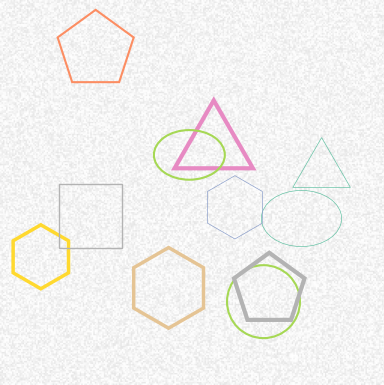[{"shape": "triangle", "thickness": 0.5, "radius": 0.43, "center": [0.835, 0.556]}, {"shape": "oval", "thickness": 0.5, "radius": 0.52, "center": [0.783, 0.432]}, {"shape": "pentagon", "thickness": 1.5, "radius": 0.52, "center": [0.248, 0.871]}, {"shape": "hexagon", "thickness": 0.5, "radius": 0.41, "center": [0.61, 0.462]}, {"shape": "triangle", "thickness": 3, "radius": 0.59, "center": [0.555, 0.622]}, {"shape": "oval", "thickness": 1.5, "radius": 0.46, "center": [0.492, 0.598]}, {"shape": "circle", "thickness": 1.5, "radius": 0.47, "center": [0.684, 0.217]}, {"shape": "hexagon", "thickness": 2.5, "radius": 0.42, "center": [0.106, 0.333]}, {"shape": "hexagon", "thickness": 2.5, "radius": 0.52, "center": [0.438, 0.252]}, {"shape": "pentagon", "thickness": 3, "radius": 0.48, "center": [0.699, 0.247]}, {"shape": "square", "thickness": 1, "radius": 0.41, "center": [0.235, 0.439]}]